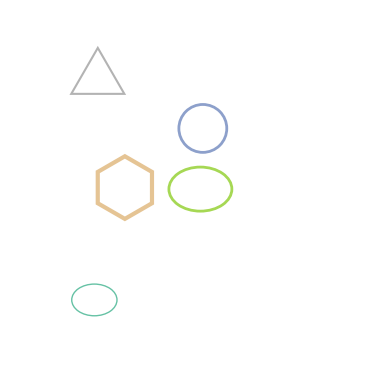[{"shape": "oval", "thickness": 1, "radius": 0.29, "center": [0.245, 0.221]}, {"shape": "circle", "thickness": 2, "radius": 0.31, "center": [0.527, 0.666]}, {"shape": "oval", "thickness": 2, "radius": 0.41, "center": [0.52, 0.509]}, {"shape": "hexagon", "thickness": 3, "radius": 0.41, "center": [0.324, 0.513]}, {"shape": "triangle", "thickness": 1.5, "radius": 0.4, "center": [0.254, 0.796]}]